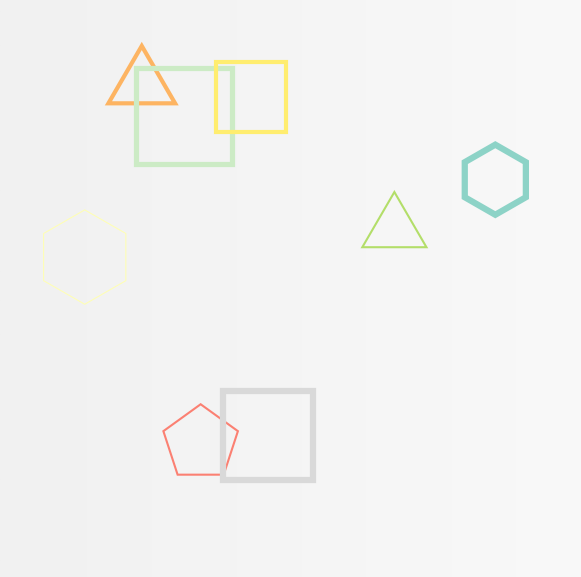[{"shape": "hexagon", "thickness": 3, "radius": 0.3, "center": [0.852, 0.688]}, {"shape": "hexagon", "thickness": 0.5, "radius": 0.41, "center": [0.146, 0.554]}, {"shape": "pentagon", "thickness": 1, "radius": 0.34, "center": [0.345, 0.232]}, {"shape": "triangle", "thickness": 2, "radius": 0.33, "center": [0.244, 0.853]}, {"shape": "triangle", "thickness": 1, "radius": 0.32, "center": [0.679, 0.603]}, {"shape": "square", "thickness": 3, "radius": 0.39, "center": [0.461, 0.245]}, {"shape": "square", "thickness": 2.5, "radius": 0.42, "center": [0.316, 0.799]}, {"shape": "square", "thickness": 2, "radius": 0.3, "center": [0.432, 0.832]}]